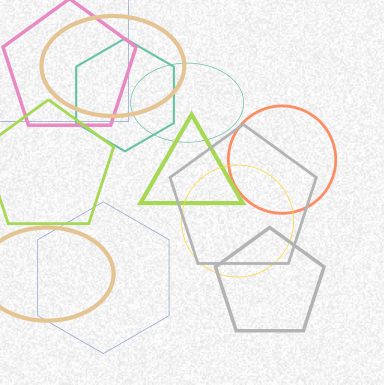[{"shape": "hexagon", "thickness": 1.5, "radius": 0.73, "center": [0.325, 0.754]}, {"shape": "oval", "thickness": 0.5, "radius": 0.73, "center": [0.486, 0.733]}, {"shape": "circle", "thickness": 2, "radius": 0.7, "center": [0.733, 0.585]}, {"shape": "square", "thickness": 0.5, "radius": 0.92, "center": [0.149, 0.871]}, {"shape": "hexagon", "thickness": 0.5, "radius": 0.99, "center": [0.268, 0.279]}, {"shape": "pentagon", "thickness": 2.5, "radius": 0.91, "center": [0.181, 0.822]}, {"shape": "triangle", "thickness": 3, "radius": 0.77, "center": [0.498, 0.549]}, {"shape": "pentagon", "thickness": 2, "radius": 0.89, "center": [0.126, 0.563]}, {"shape": "circle", "thickness": 0.5, "radius": 0.73, "center": [0.617, 0.426]}, {"shape": "oval", "thickness": 3, "radius": 0.87, "center": [0.122, 0.288]}, {"shape": "oval", "thickness": 3, "radius": 0.93, "center": [0.293, 0.829]}, {"shape": "pentagon", "thickness": 2.5, "radius": 0.74, "center": [0.701, 0.261]}, {"shape": "pentagon", "thickness": 2, "radius": 1.0, "center": [0.632, 0.477]}]